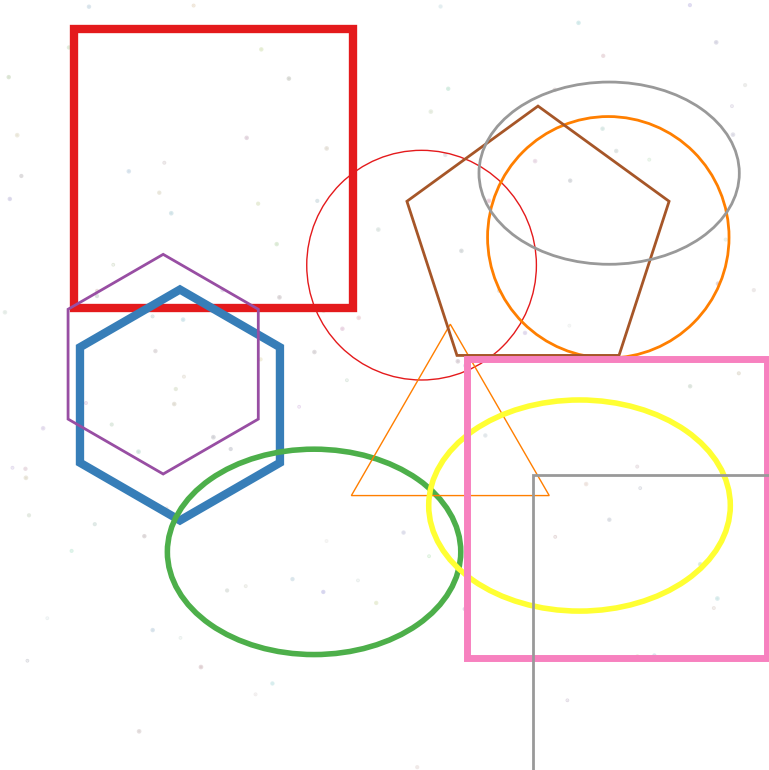[{"shape": "circle", "thickness": 0.5, "radius": 0.75, "center": [0.547, 0.656]}, {"shape": "square", "thickness": 3, "radius": 0.9, "center": [0.277, 0.781]}, {"shape": "hexagon", "thickness": 3, "radius": 0.75, "center": [0.234, 0.474]}, {"shape": "oval", "thickness": 2, "radius": 0.95, "center": [0.408, 0.283]}, {"shape": "hexagon", "thickness": 1, "radius": 0.71, "center": [0.212, 0.527]}, {"shape": "triangle", "thickness": 0.5, "radius": 0.74, "center": [0.585, 0.431]}, {"shape": "circle", "thickness": 1, "radius": 0.78, "center": [0.79, 0.692]}, {"shape": "oval", "thickness": 2, "radius": 0.98, "center": [0.753, 0.343]}, {"shape": "pentagon", "thickness": 1, "radius": 0.9, "center": [0.699, 0.683]}, {"shape": "square", "thickness": 2.5, "radius": 0.97, "center": [0.801, 0.34]}, {"shape": "oval", "thickness": 1, "radius": 0.85, "center": [0.791, 0.775]}, {"shape": "square", "thickness": 1, "radius": 0.97, "center": [0.886, 0.189]}]